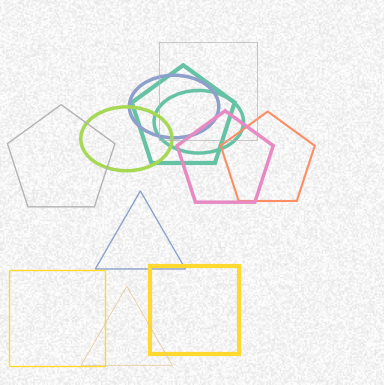[{"shape": "pentagon", "thickness": 3, "radius": 0.7, "center": [0.476, 0.69]}, {"shape": "oval", "thickness": 2.5, "radius": 0.58, "center": [0.516, 0.684]}, {"shape": "pentagon", "thickness": 1.5, "radius": 0.64, "center": [0.695, 0.582]}, {"shape": "oval", "thickness": 2.5, "radius": 0.58, "center": [0.452, 0.723]}, {"shape": "triangle", "thickness": 1, "radius": 0.68, "center": [0.365, 0.369]}, {"shape": "pentagon", "thickness": 2.5, "radius": 0.66, "center": [0.585, 0.581]}, {"shape": "oval", "thickness": 2.5, "radius": 0.59, "center": [0.328, 0.639]}, {"shape": "square", "thickness": 3, "radius": 0.58, "center": [0.506, 0.195]}, {"shape": "square", "thickness": 1, "radius": 0.62, "center": [0.149, 0.175]}, {"shape": "triangle", "thickness": 0.5, "radius": 0.68, "center": [0.329, 0.12]}, {"shape": "square", "thickness": 0.5, "radius": 0.64, "center": [0.541, 0.763]}, {"shape": "pentagon", "thickness": 1, "radius": 0.73, "center": [0.159, 0.581]}]